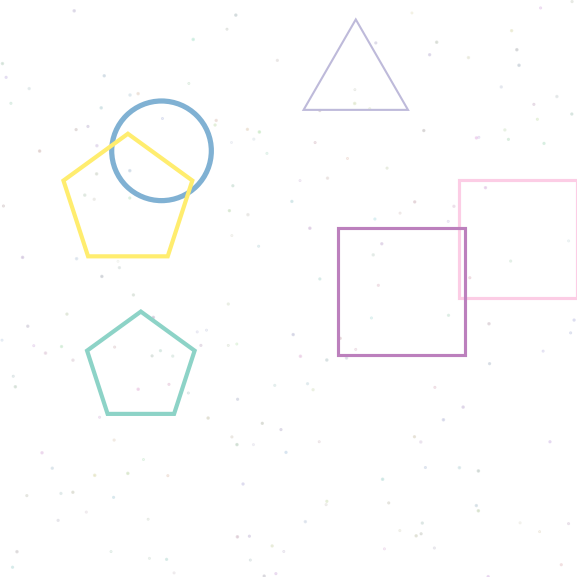[{"shape": "pentagon", "thickness": 2, "radius": 0.49, "center": [0.244, 0.362]}, {"shape": "triangle", "thickness": 1, "radius": 0.52, "center": [0.616, 0.861]}, {"shape": "circle", "thickness": 2.5, "radius": 0.43, "center": [0.28, 0.738]}, {"shape": "square", "thickness": 1.5, "radius": 0.51, "center": [0.897, 0.585]}, {"shape": "square", "thickness": 1.5, "radius": 0.55, "center": [0.696, 0.494]}, {"shape": "pentagon", "thickness": 2, "radius": 0.59, "center": [0.221, 0.65]}]